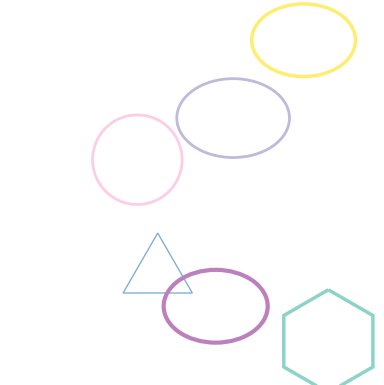[{"shape": "hexagon", "thickness": 2.5, "radius": 0.67, "center": [0.853, 0.114]}, {"shape": "oval", "thickness": 2, "radius": 0.73, "center": [0.606, 0.693]}, {"shape": "triangle", "thickness": 1, "radius": 0.52, "center": [0.41, 0.291]}, {"shape": "circle", "thickness": 2, "radius": 0.58, "center": [0.357, 0.585]}, {"shape": "oval", "thickness": 3, "radius": 0.68, "center": [0.56, 0.205]}, {"shape": "oval", "thickness": 2.5, "radius": 0.67, "center": [0.789, 0.895]}]